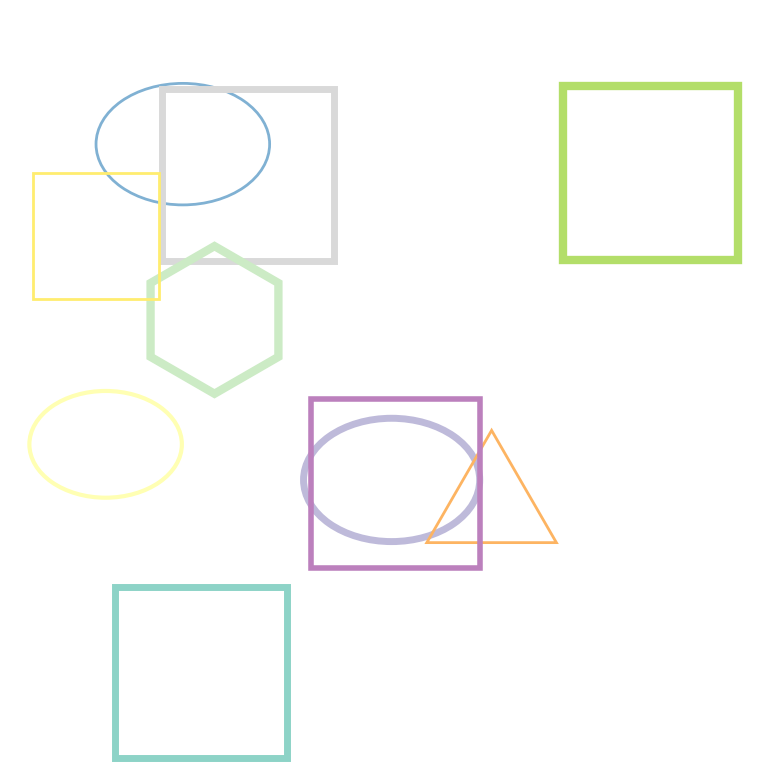[{"shape": "square", "thickness": 2.5, "radius": 0.56, "center": [0.261, 0.126]}, {"shape": "oval", "thickness": 1.5, "radius": 0.5, "center": [0.137, 0.423]}, {"shape": "oval", "thickness": 2.5, "radius": 0.57, "center": [0.509, 0.377]}, {"shape": "oval", "thickness": 1, "radius": 0.56, "center": [0.237, 0.813]}, {"shape": "triangle", "thickness": 1, "radius": 0.49, "center": [0.638, 0.344]}, {"shape": "square", "thickness": 3, "radius": 0.57, "center": [0.845, 0.775]}, {"shape": "square", "thickness": 2.5, "radius": 0.56, "center": [0.322, 0.772]}, {"shape": "square", "thickness": 2, "radius": 0.55, "center": [0.514, 0.372]}, {"shape": "hexagon", "thickness": 3, "radius": 0.48, "center": [0.279, 0.585]}, {"shape": "square", "thickness": 1, "radius": 0.41, "center": [0.125, 0.693]}]